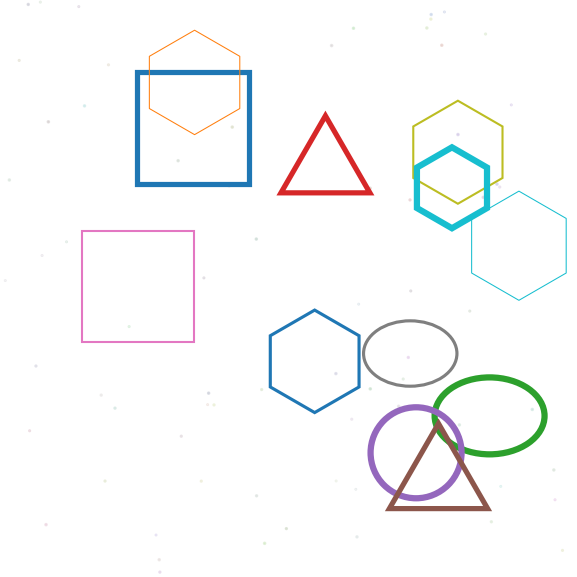[{"shape": "square", "thickness": 2.5, "radius": 0.48, "center": [0.335, 0.777]}, {"shape": "hexagon", "thickness": 1.5, "radius": 0.44, "center": [0.545, 0.373]}, {"shape": "hexagon", "thickness": 0.5, "radius": 0.45, "center": [0.337, 0.856]}, {"shape": "oval", "thickness": 3, "radius": 0.48, "center": [0.848, 0.279]}, {"shape": "triangle", "thickness": 2.5, "radius": 0.44, "center": [0.564, 0.71]}, {"shape": "circle", "thickness": 3, "radius": 0.39, "center": [0.72, 0.215]}, {"shape": "triangle", "thickness": 2.5, "radius": 0.49, "center": [0.759, 0.168]}, {"shape": "square", "thickness": 1, "radius": 0.48, "center": [0.239, 0.503]}, {"shape": "oval", "thickness": 1.5, "radius": 0.4, "center": [0.71, 0.387]}, {"shape": "hexagon", "thickness": 1, "radius": 0.45, "center": [0.793, 0.736]}, {"shape": "hexagon", "thickness": 3, "radius": 0.35, "center": [0.783, 0.674]}, {"shape": "hexagon", "thickness": 0.5, "radius": 0.47, "center": [0.899, 0.574]}]